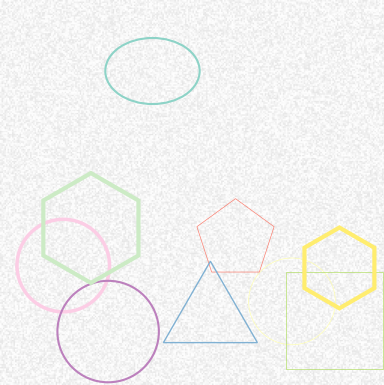[{"shape": "oval", "thickness": 1.5, "radius": 0.61, "center": [0.396, 0.816]}, {"shape": "circle", "thickness": 0.5, "radius": 0.56, "center": [0.758, 0.217]}, {"shape": "pentagon", "thickness": 0.5, "radius": 0.53, "center": [0.612, 0.379]}, {"shape": "triangle", "thickness": 1, "radius": 0.7, "center": [0.546, 0.181]}, {"shape": "square", "thickness": 0.5, "radius": 0.63, "center": [0.869, 0.167]}, {"shape": "circle", "thickness": 2.5, "radius": 0.6, "center": [0.164, 0.31]}, {"shape": "circle", "thickness": 1.5, "radius": 0.66, "center": [0.281, 0.139]}, {"shape": "hexagon", "thickness": 3, "radius": 0.71, "center": [0.236, 0.408]}, {"shape": "hexagon", "thickness": 3, "radius": 0.52, "center": [0.882, 0.304]}]